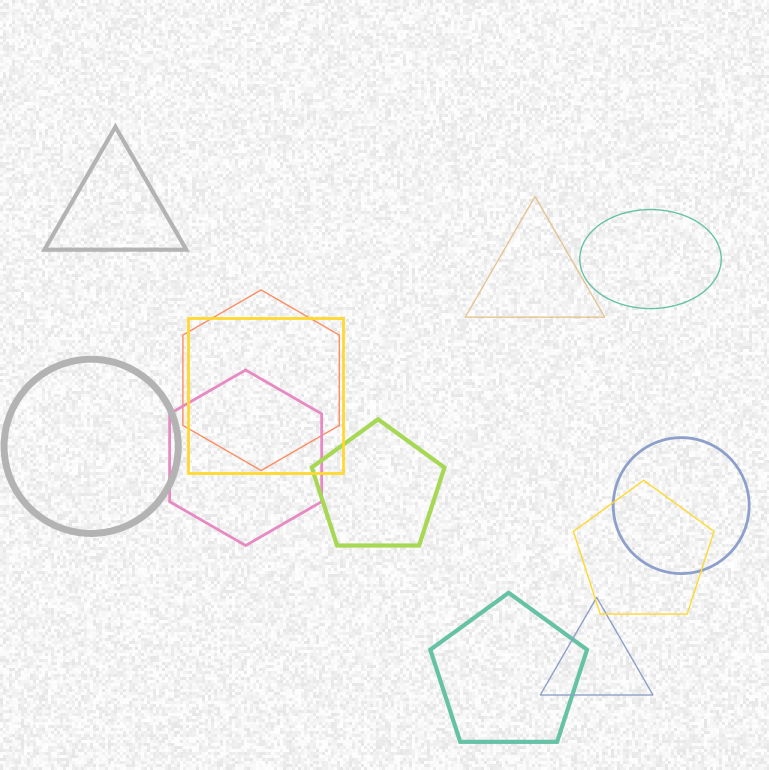[{"shape": "oval", "thickness": 0.5, "radius": 0.46, "center": [0.845, 0.664]}, {"shape": "pentagon", "thickness": 1.5, "radius": 0.54, "center": [0.661, 0.123]}, {"shape": "hexagon", "thickness": 0.5, "radius": 0.59, "center": [0.339, 0.506]}, {"shape": "triangle", "thickness": 0.5, "radius": 0.42, "center": [0.775, 0.14]}, {"shape": "circle", "thickness": 1, "radius": 0.44, "center": [0.885, 0.343]}, {"shape": "hexagon", "thickness": 1, "radius": 0.57, "center": [0.319, 0.406]}, {"shape": "pentagon", "thickness": 1.5, "radius": 0.45, "center": [0.491, 0.365]}, {"shape": "pentagon", "thickness": 0.5, "radius": 0.48, "center": [0.836, 0.28]}, {"shape": "square", "thickness": 1, "radius": 0.5, "center": [0.345, 0.486]}, {"shape": "triangle", "thickness": 0.5, "radius": 0.52, "center": [0.695, 0.64]}, {"shape": "triangle", "thickness": 1.5, "radius": 0.53, "center": [0.15, 0.729]}, {"shape": "circle", "thickness": 2.5, "radius": 0.57, "center": [0.118, 0.42]}]